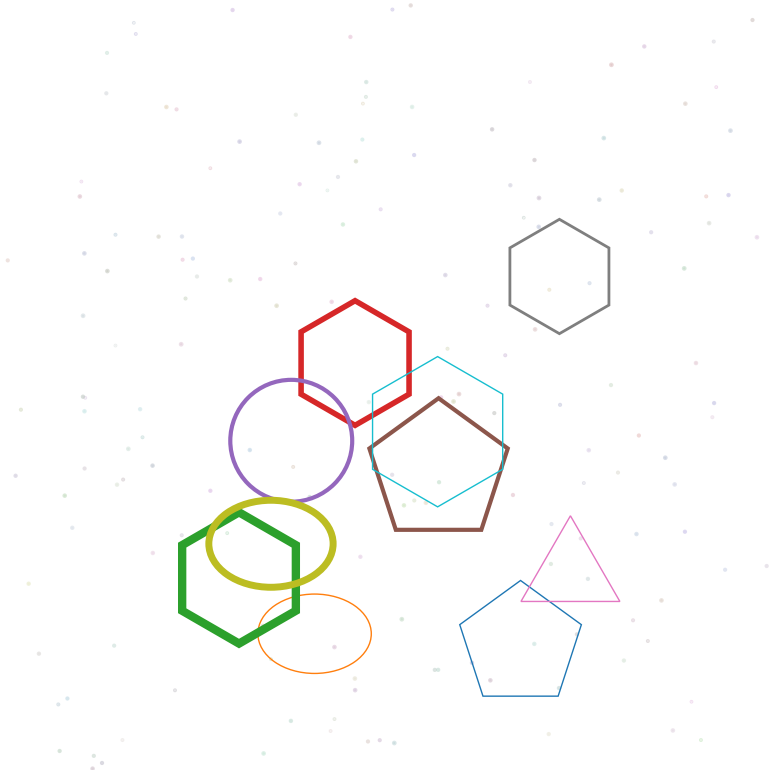[{"shape": "pentagon", "thickness": 0.5, "radius": 0.42, "center": [0.676, 0.163]}, {"shape": "oval", "thickness": 0.5, "radius": 0.37, "center": [0.409, 0.177]}, {"shape": "hexagon", "thickness": 3, "radius": 0.43, "center": [0.31, 0.249]}, {"shape": "hexagon", "thickness": 2, "radius": 0.4, "center": [0.461, 0.529]}, {"shape": "circle", "thickness": 1.5, "radius": 0.4, "center": [0.378, 0.428]}, {"shape": "pentagon", "thickness": 1.5, "radius": 0.47, "center": [0.57, 0.388]}, {"shape": "triangle", "thickness": 0.5, "radius": 0.37, "center": [0.741, 0.256]}, {"shape": "hexagon", "thickness": 1, "radius": 0.37, "center": [0.727, 0.641]}, {"shape": "oval", "thickness": 2.5, "radius": 0.4, "center": [0.352, 0.294]}, {"shape": "hexagon", "thickness": 0.5, "radius": 0.49, "center": [0.568, 0.439]}]